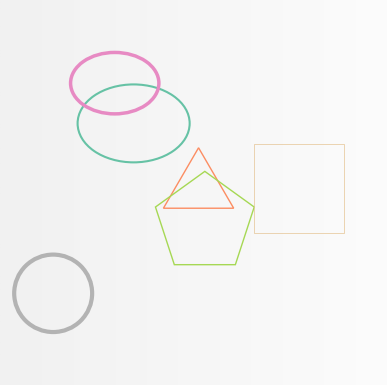[{"shape": "oval", "thickness": 1.5, "radius": 0.72, "center": [0.345, 0.68]}, {"shape": "triangle", "thickness": 1, "radius": 0.52, "center": [0.512, 0.512]}, {"shape": "oval", "thickness": 2.5, "radius": 0.57, "center": [0.296, 0.784]}, {"shape": "pentagon", "thickness": 1, "radius": 0.67, "center": [0.529, 0.421]}, {"shape": "square", "thickness": 0.5, "radius": 0.58, "center": [0.772, 0.51]}, {"shape": "circle", "thickness": 3, "radius": 0.5, "center": [0.137, 0.238]}]